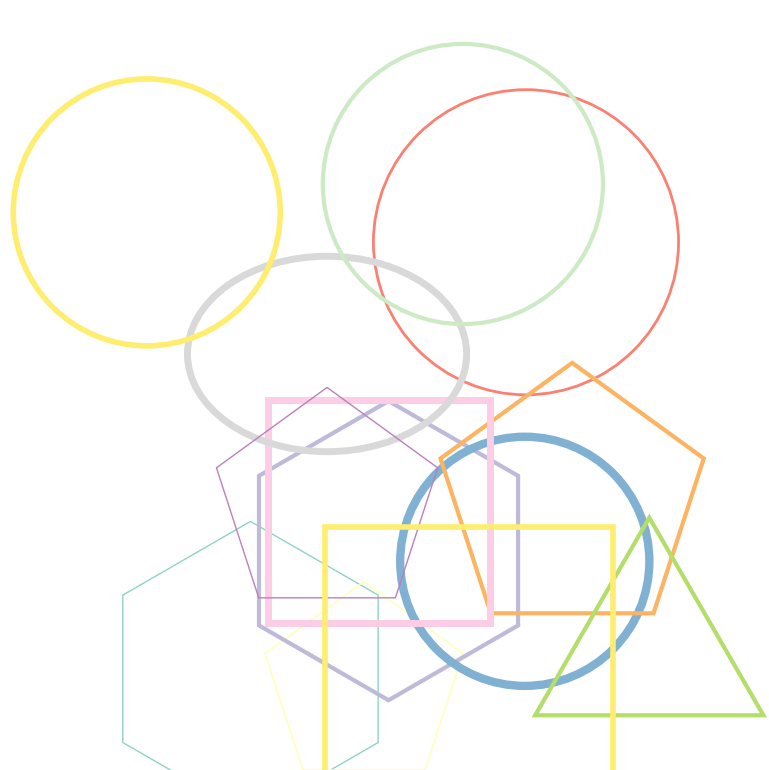[{"shape": "hexagon", "thickness": 0.5, "radius": 0.96, "center": [0.325, 0.131]}, {"shape": "pentagon", "thickness": 0.5, "radius": 0.68, "center": [0.473, 0.11]}, {"shape": "hexagon", "thickness": 1.5, "radius": 0.97, "center": [0.505, 0.285]}, {"shape": "circle", "thickness": 1, "radius": 0.99, "center": [0.683, 0.685]}, {"shape": "circle", "thickness": 3, "radius": 0.81, "center": [0.682, 0.271]}, {"shape": "pentagon", "thickness": 1.5, "radius": 0.9, "center": [0.743, 0.349]}, {"shape": "triangle", "thickness": 1.5, "radius": 0.86, "center": [0.843, 0.157]}, {"shape": "square", "thickness": 2.5, "radius": 0.72, "center": [0.492, 0.336]}, {"shape": "oval", "thickness": 2.5, "radius": 0.91, "center": [0.425, 0.54]}, {"shape": "pentagon", "thickness": 0.5, "radius": 0.76, "center": [0.425, 0.346]}, {"shape": "circle", "thickness": 1.5, "radius": 0.91, "center": [0.601, 0.761]}, {"shape": "square", "thickness": 2, "radius": 0.94, "center": [0.609, 0.128]}, {"shape": "circle", "thickness": 2, "radius": 0.87, "center": [0.191, 0.724]}]